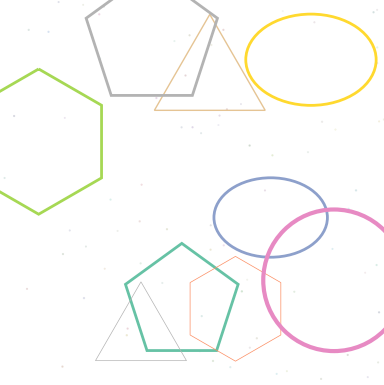[{"shape": "pentagon", "thickness": 2, "radius": 0.77, "center": [0.472, 0.214]}, {"shape": "hexagon", "thickness": 0.5, "radius": 0.68, "center": [0.612, 0.198]}, {"shape": "oval", "thickness": 2, "radius": 0.74, "center": [0.703, 0.435]}, {"shape": "circle", "thickness": 3, "radius": 0.92, "center": [0.868, 0.272]}, {"shape": "hexagon", "thickness": 2, "radius": 0.94, "center": [0.1, 0.632]}, {"shape": "oval", "thickness": 2, "radius": 0.85, "center": [0.808, 0.845]}, {"shape": "triangle", "thickness": 1, "radius": 0.83, "center": [0.545, 0.796]}, {"shape": "triangle", "thickness": 0.5, "radius": 0.68, "center": [0.366, 0.131]}, {"shape": "pentagon", "thickness": 2, "radius": 0.9, "center": [0.394, 0.897]}]